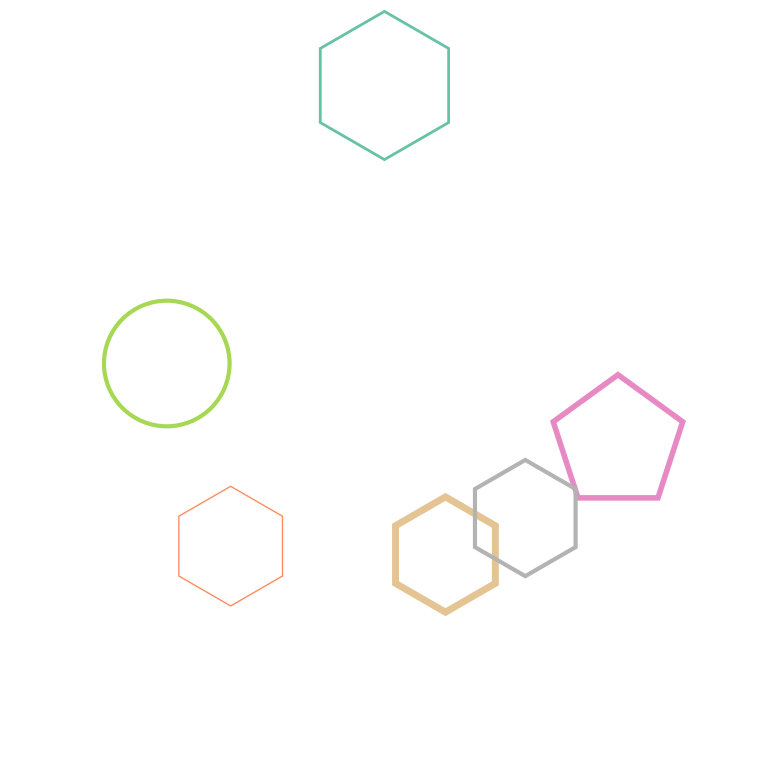[{"shape": "hexagon", "thickness": 1, "radius": 0.48, "center": [0.499, 0.889]}, {"shape": "hexagon", "thickness": 0.5, "radius": 0.39, "center": [0.3, 0.291]}, {"shape": "pentagon", "thickness": 2, "radius": 0.44, "center": [0.803, 0.425]}, {"shape": "circle", "thickness": 1.5, "radius": 0.41, "center": [0.217, 0.528]}, {"shape": "hexagon", "thickness": 2.5, "radius": 0.37, "center": [0.579, 0.28]}, {"shape": "hexagon", "thickness": 1.5, "radius": 0.38, "center": [0.682, 0.327]}]